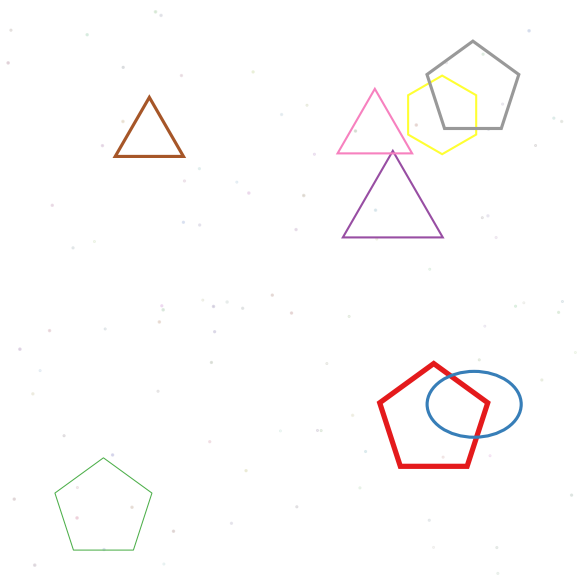[{"shape": "pentagon", "thickness": 2.5, "radius": 0.49, "center": [0.751, 0.271]}, {"shape": "oval", "thickness": 1.5, "radius": 0.41, "center": [0.821, 0.299]}, {"shape": "pentagon", "thickness": 0.5, "radius": 0.44, "center": [0.179, 0.118]}, {"shape": "triangle", "thickness": 1, "radius": 0.5, "center": [0.68, 0.638]}, {"shape": "hexagon", "thickness": 1, "radius": 0.34, "center": [0.766, 0.8]}, {"shape": "triangle", "thickness": 1.5, "radius": 0.34, "center": [0.259, 0.762]}, {"shape": "triangle", "thickness": 1, "radius": 0.37, "center": [0.649, 0.771]}, {"shape": "pentagon", "thickness": 1.5, "radius": 0.42, "center": [0.819, 0.844]}]